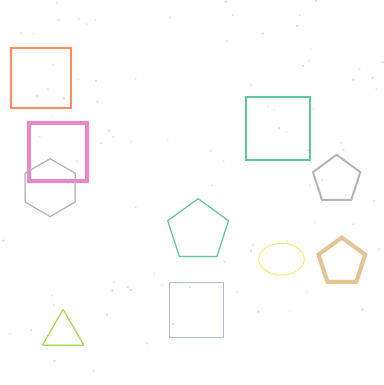[{"shape": "pentagon", "thickness": 1, "radius": 0.41, "center": [0.515, 0.401]}, {"shape": "square", "thickness": 1.5, "radius": 0.41, "center": [0.722, 0.666]}, {"shape": "square", "thickness": 1.5, "radius": 0.39, "center": [0.106, 0.797]}, {"shape": "square", "thickness": 0.5, "radius": 0.35, "center": [0.509, 0.196]}, {"shape": "square", "thickness": 3, "radius": 0.38, "center": [0.152, 0.604]}, {"shape": "triangle", "thickness": 1, "radius": 0.31, "center": [0.164, 0.134]}, {"shape": "oval", "thickness": 0.5, "radius": 0.3, "center": [0.731, 0.327]}, {"shape": "pentagon", "thickness": 3, "radius": 0.32, "center": [0.888, 0.319]}, {"shape": "hexagon", "thickness": 1, "radius": 0.38, "center": [0.13, 0.513]}, {"shape": "pentagon", "thickness": 1.5, "radius": 0.32, "center": [0.874, 0.533]}]